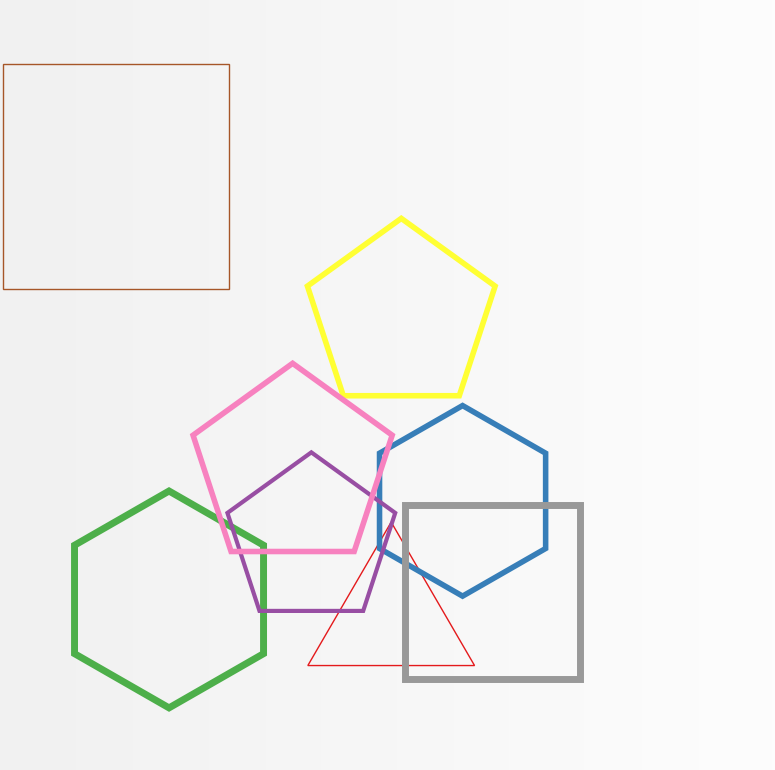[{"shape": "triangle", "thickness": 0.5, "radius": 0.62, "center": [0.505, 0.198]}, {"shape": "hexagon", "thickness": 2, "radius": 0.62, "center": [0.597, 0.35]}, {"shape": "hexagon", "thickness": 2.5, "radius": 0.7, "center": [0.218, 0.221]}, {"shape": "pentagon", "thickness": 1.5, "radius": 0.57, "center": [0.402, 0.299]}, {"shape": "pentagon", "thickness": 2, "radius": 0.64, "center": [0.518, 0.589]}, {"shape": "square", "thickness": 0.5, "radius": 0.73, "center": [0.15, 0.771]}, {"shape": "pentagon", "thickness": 2, "radius": 0.68, "center": [0.378, 0.393]}, {"shape": "square", "thickness": 2.5, "radius": 0.57, "center": [0.636, 0.231]}]